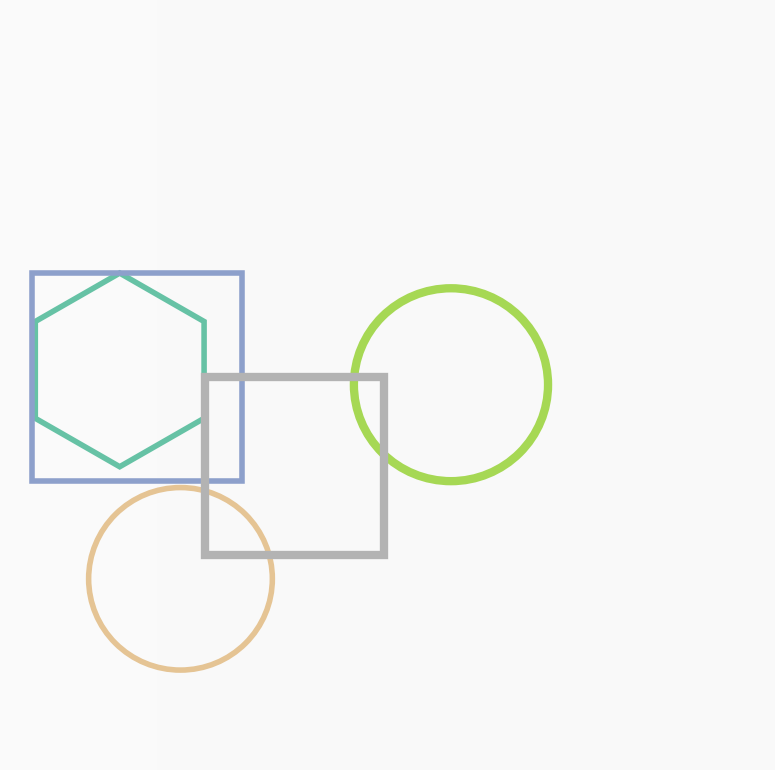[{"shape": "hexagon", "thickness": 2, "radius": 0.63, "center": [0.154, 0.52]}, {"shape": "square", "thickness": 2, "radius": 0.68, "center": [0.177, 0.51]}, {"shape": "circle", "thickness": 3, "radius": 0.63, "center": [0.582, 0.5]}, {"shape": "circle", "thickness": 2, "radius": 0.59, "center": [0.233, 0.248]}, {"shape": "square", "thickness": 3, "radius": 0.58, "center": [0.38, 0.395]}]